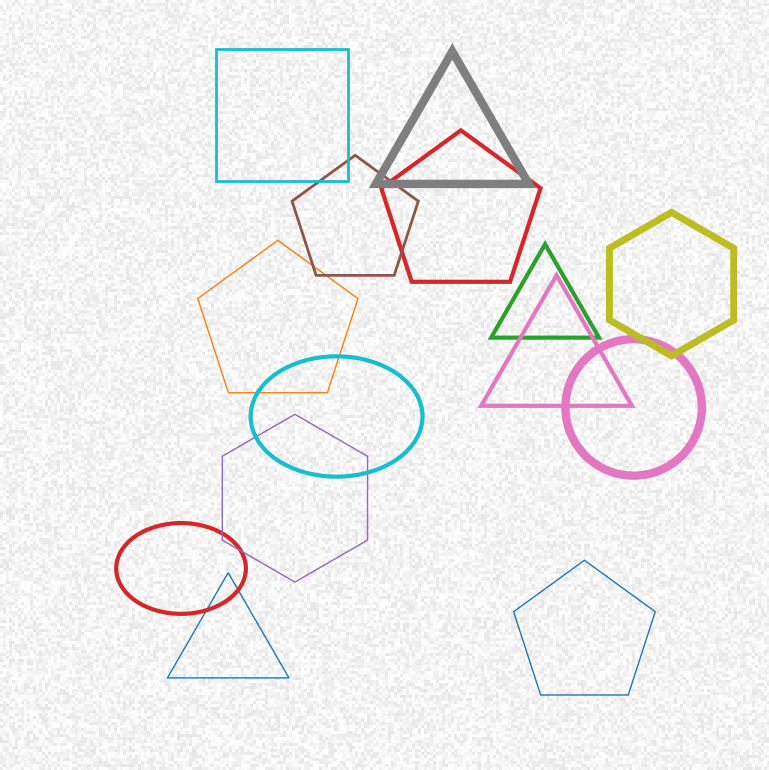[{"shape": "pentagon", "thickness": 0.5, "radius": 0.48, "center": [0.759, 0.176]}, {"shape": "triangle", "thickness": 0.5, "radius": 0.46, "center": [0.296, 0.165]}, {"shape": "pentagon", "thickness": 0.5, "radius": 0.55, "center": [0.361, 0.578]}, {"shape": "triangle", "thickness": 1.5, "radius": 0.4, "center": [0.708, 0.602]}, {"shape": "pentagon", "thickness": 1.5, "radius": 0.54, "center": [0.599, 0.722]}, {"shape": "oval", "thickness": 1.5, "radius": 0.42, "center": [0.235, 0.262]}, {"shape": "hexagon", "thickness": 0.5, "radius": 0.54, "center": [0.383, 0.353]}, {"shape": "pentagon", "thickness": 1, "radius": 0.43, "center": [0.461, 0.712]}, {"shape": "circle", "thickness": 3, "radius": 0.44, "center": [0.823, 0.471]}, {"shape": "triangle", "thickness": 1.5, "radius": 0.57, "center": [0.723, 0.529]}, {"shape": "triangle", "thickness": 3, "radius": 0.57, "center": [0.587, 0.818]}, {"shape": "hexagon", "thickness": 2.5, "radius": 0.47, "center": [0.872, 0.631]}, {"shape": "oval", "thickness": 1.5, "radius": 0.56, "center": [0.437, 0.459]}, {"shape": "square", "thickness": 1, "radius": 0.43, "center": [0.366, 0.851]}]